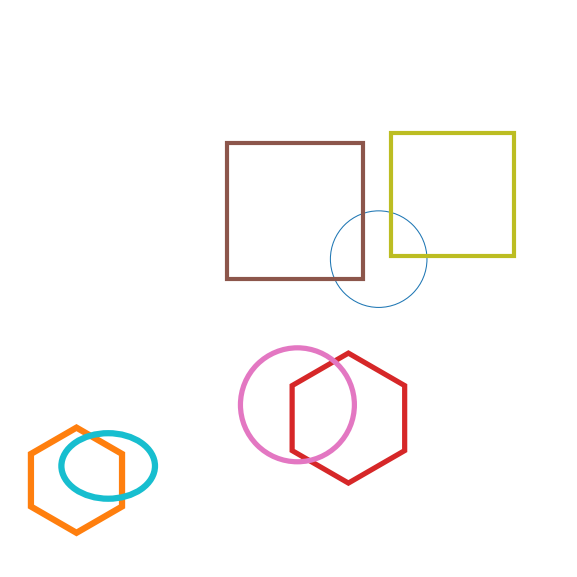[{"shape": "circle", "thickness": 0.5, "radius": 0.42, "center": [0.656, 0.55]}, {"shape": "hexagon", "thickness": 3, "radius": 0.46, "center": [0.132, 0.168]}, {"shape": "hexagon", "thickness": 2.5, "radius": 0.56, "center": [0.603, 0.275]}, {"shape": "square", "thickness": 2, "radius": 0.59, "center": [0.511, 0.634]}, {"shape": "circle", "thickness": 2.5, "radius": 0.49, "center": [0.515, 0.298]}, {"shape": "square", "thickness": 2, "radius": 0.53, "center": [0.784, 0.663]}, {"shape": "oval", "thickness": 3, "radius": 0.41, "center": [0.187, 0.192]}]